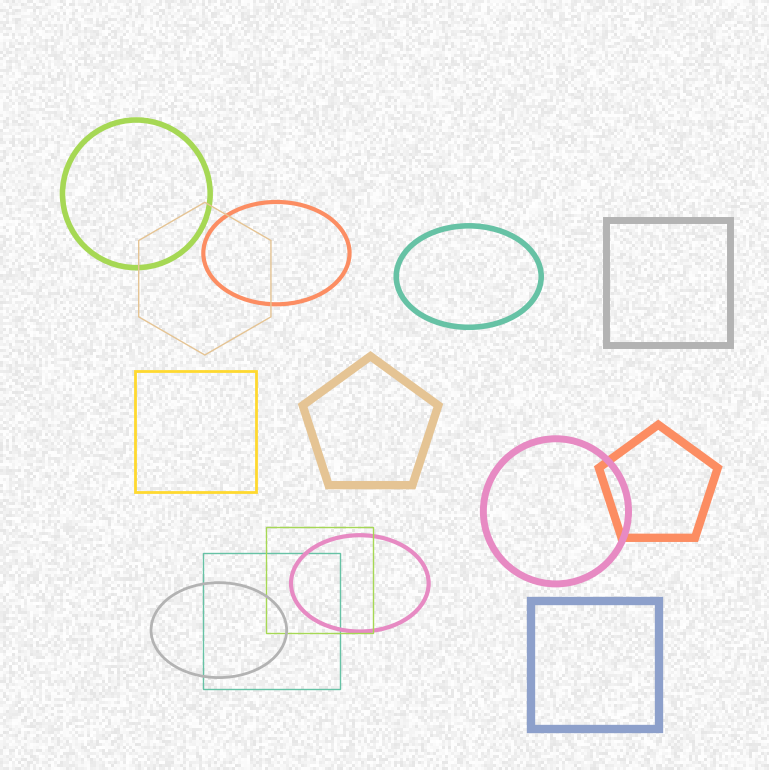[{"shape": "square", "thickness": 0.5, "radius": 0.44, "center": [0.352, 0.194]}, {"shape": "oval", "thickness": 2, "radius": 0.47, "center": [0.609, 0.641]}, {"shape": "oval", "thickness": 1.5, "radius": 0.47, "center": [0.359, 0.671]}, {"shape": "pentagon", "thickness": 3, "radius": 0.41, "center": [0.855, 0.367]}, {"shape": "square", "thickness": 3, "radius": 0.42, "center": [0.772, 0.136]}, {"shape": "oval", "thickness": 1.5, "radius": 0.45, "center": [0.467, 0.242]}, {"shape": "circle", "thickness": 2.5, "radius": 0.47, "center": [0.722, 0.336]}, {"shape": "circle", "thickness": 2, "radius": 0.48, "center": [0.177, 0.748]}, {"shape": "square", "thickness": 0.5, "radius": 0.35, "center": [0.415, 0.247]}, {"shape": "square", "thickness": 1, "radius": 0.39, "center": [0.254, 0.44]}, {"shape": "hexagon", "thickness": 0.5, "radius": 0.5, "center": [0.266, 0.638]}, {"shape": "pentagon", "thickness": 3, "radius": 0.46, "center": [0.481, 0.445]}, {"shape": "square", "thickness": 2.5, "radius": 0.4, "center": [0.868, 0.633]}, {"shape": "oval", "thickness": 1, "radius": 0.44, "center": [0.284, 0.182]}]